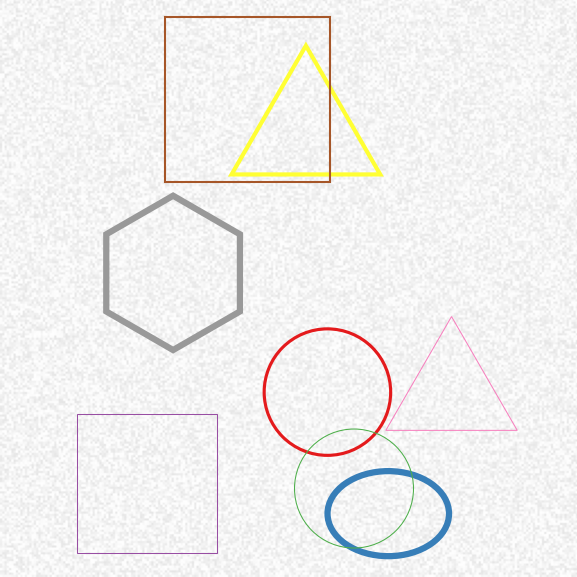[{"shape": "circle", "thickness": 1.5, "radius": 0.55, "center": [0.567, 0.32]}, {"shape": "oval", "thickness": 3, "radius": 0.53, "center": [0.672, 0.11]}, {"shape": "circle", "thickness": 0.5, "radius": 0.52, "center": [0.613, 0.153]}, {"shape": "square", "thickness": 0.5, "radius": 0.61, "center": [0.254, 0.162]}, {"shape": "triangle", "thickness": 2, "radius": 0.74, "center": [0.53, 0.771]}, {"shape": "square", "thickness": 1, "radius": 0.72, "center": [0.429, 0.827]}, {"shape": "triangle", "thickness": 0.5, "radius": 0.66, "center": [0.782, 0.32]}, {"shape": "hexagon", "thickness": 3, "radius": 0.67, "center": [0.3, 0.527]}]